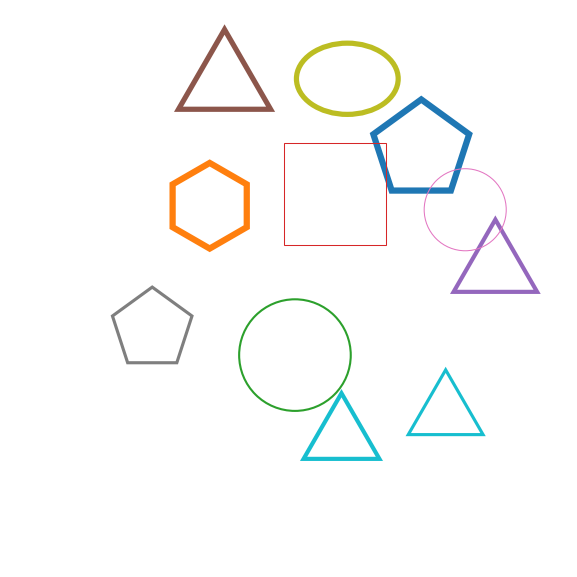[{"shape": "pentagon", "thickness": 3, "radius": 0.44, "center": [0.729, 0.74]}, {"shape": "hexagon", "thickness": 3, "radius": 0.37, "center": [0.363, 0.643]}, {"shape": "circle", "thickness": 1, "radius": 0.48, "center": [0.511, 0.384]}, {"shape": "square", "thickness": 0.5, "radius": 0.44, "center": [0.58, 0.662]}, {"shape": "triangle", "thickness": 2, "radius": 0.42, "center": [0.858, 0.535]}, {"shape": "triangle", "thickness": 2.5, "radius": 0.46, "center": [0.389, 0.856]}, {"shape": "circle", "thickness": 0.5, "radius": 0.36, "center": [0.806, 0.636]}, {"shape": "pentagon", "thickness": 1.5, "radius": 0.36, "center": [0.264, 0.43]}, {"shape": "oval", "thickness": 2.5, "radius": 0.44, "center": [0.601, 0.863]}, {"shape": "triangle", "thickness": 2, "radius": 0.38, "center": [0.591, 0.242]}, {"shape": "triangle", "thickness": 1.5, "radius": 0.37, "center": [0.772, 0.284]}]